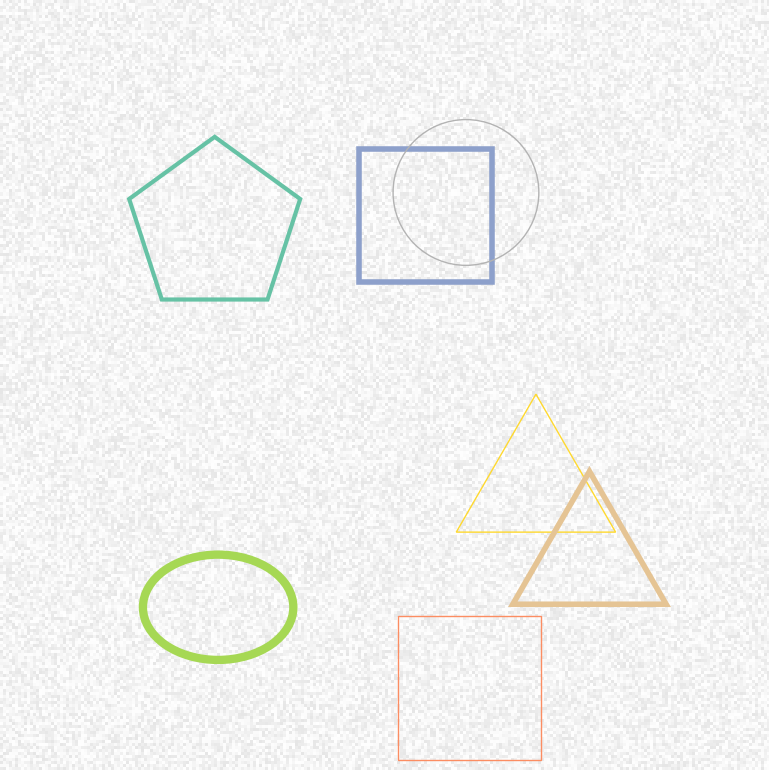[{"shape": "pentagon", "thickness": 1.5, "radius": 0.58, "center": [0.279, 0.705]}, {"shape": "square", "thickness": 0.5, "radius": 0.47, "center": [0.61, 0.106]}, {"shape": "square", "thickness": 2, "radius": 0.43, "center": [0.553, 0.72]}, {"shape": "oval", "thickness": 3, "radius": 0.49, "center": [0.283, 0.211]}, {"shape": "triangle", "thickness": 0.5, "radius": 0.6, "center": [0.696, 0.369]}, {"shape": "triangle", "thickness": 2, "radius": 0.58, "center": [0.766, 0.273]}, {"shape": "circle", "thickness": 0.5, "radius": 0.47, "center": [0.605, 0.75]}]